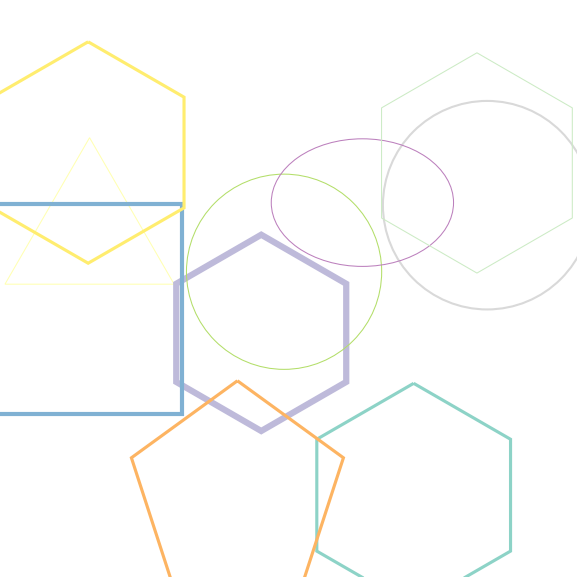[{"shape": "hexagon", "thickness": 1.5, "radius": 0.97, "center": [0.716, 0.142]}, {"shape": "triangle", "thickness": 0.5, "radius": 0.85, "center": [0.155, 0.592]}, {"shape": "hexagon", "thickness": 3, "radius": 0.85, "center": [0.452, 0.423]}, {"shape": "square", "thickness": 2, "radius": 0.91, "center": [0.134, 0.464]}, {"shape": "pentagon", "thickness": 1.5, "radius": 0.97, "center": [0.411, 0.147]}, {"shape": "circle", "thickness": 0.5, "radius": 0.85, "center": [0.492, 0.529]}, {"shape": "circle", "thickness": 1, "radius": 0.9, "center": [0.844, 0.644]}, {"shape": "oval", "thickness": 0.5, "radius": 0.79, "center": [0.628, 0.648]}, {"shape": "hexagon", "thickness": 0.5, "radius": 0.95, "center": [0.826, 0.717]}, {"shape": "hexagon", "thickness": 1.5, "radius": 0.96, "center": [0.153, 0.735]}]